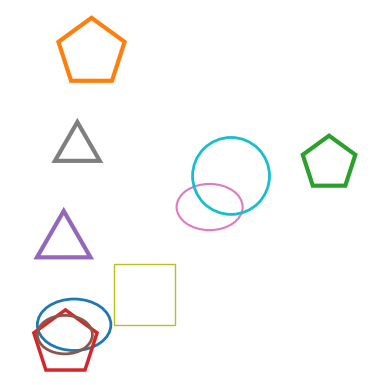[{"shape": "oval", "thickness": 2, "radius": 0.48, "center": [0.192, 0.156]}, {"shape": "pentagon", "thickness": 3, "radius": 0.45, "center": [0.238, 0.863]}, {"shape": "pentagon", "thickness": 3, "radius": 0.36, "center": [0.855, 0.576]}, {"shape": "pentagon", "thickness": 2.5, "radius": 0.43, "center": [0.17, 0.109]}, {"shape": "triangle", "thickness": 3, "radius": 0.4, "center": [0.166, 0.372]}, {"shape": "oval", "thickness": 2, "radius": 0.36, "center": [0.169, 0.131]}, {"shape": "oval", "thickness": 1.5, "radius": 0.43, "center": [0.544, 0.462]}, {"shape": "triangle", "thickness": 3, "radius": 0.34, "center": [0.201, 0.616]}, {"shape": "square", "thickness": 1, "radius": 0.4, "center": [0.376, 0.236]}, {"shape": "circle", "thickness": 2, "radius": 0.5, "center": [0.6, 0.543]}]